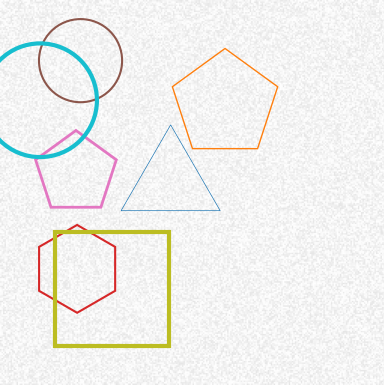[{"shape": "triangle", "thickness": 0.5, "radius": 0.74, "center": [0.443, 0.527]}, {"shape": "pentagon", "thickness": 1, "radius": 0.72, "center": [0.584, 0.73]}, {"shape": "hexagon", "thickness": 1.5, "radius": 0.57, "center": [0.2, 0.302]}, {"shape": "circle", "thickness": 1.5, "radius": 0.54, "center": [0.209, 0.842]}, {"shape": "pentagon", "thickness": 2, "radius": 0.55, "center": [0.197, 0.551]}, {"shape": "square", "thickness": 3, "radius": 0.74, "center": [0.291, 0.249]}, {"shape": "circle", "thickness": 3, "radius": 0.74, "center": [0.104, 0.74]}]